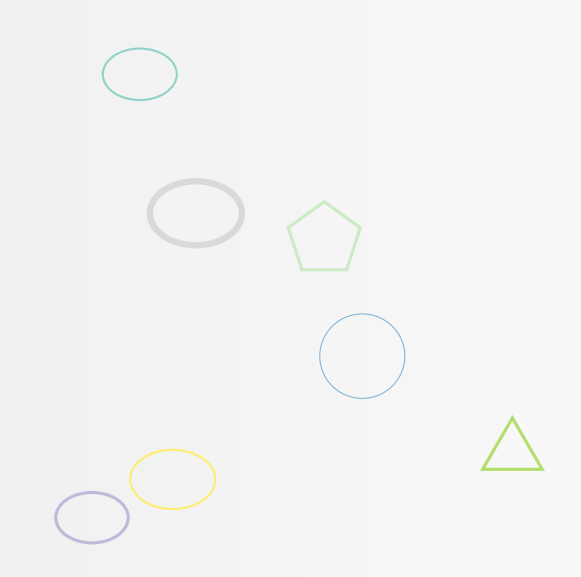[{"shape": "oval", "thickness": 1, "radius": 0.32, "center": [0.24, 0.871]}, {"shape": "oval", "thickness": 1.5, "radius": 0.31, "center": [0.158, 0.103]}, {"shape": "circle", "thickness": 0.5, "radius": 0.37, "center": [0.623, 0.382]}, {"shape": "triangle", "thickness": 1.5, "radius": 0.3, "center": [0.882, 0.216]}, {"shape": "oval", "thickness": 3, "radius": 0.4, "center": [0.337, 0.63]}, {"shape": "pentagon", "thickness": 1.5, "radius": 0.33, "center": [0.558, 0.585]}, {"shape": "oval", "thickness": 1, "radius": 0.37, "center": [0.297, 0.169]}]